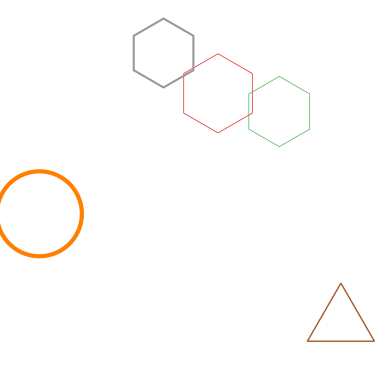[{"shape": "hexagon", "thickness": 0.5, "radius": 0.51, "center": [0.566, 0.758]}, {"shape": "hexagon", "thickness": 0.5, "radius": 0.46, "center": [0.725, 0.71]}, {"shape": "circle", "thickness": 3, "radius": 0.55, "center": [0.102, 0.445]}, {"shape": "triangle", "thickness": 1, "radius": 0.5, "center": [0.885, 0.164]}, {"shape": "hexagon", "thickness": 1.5, "radius": 0.45, "center": [0.425, 0.862]}]